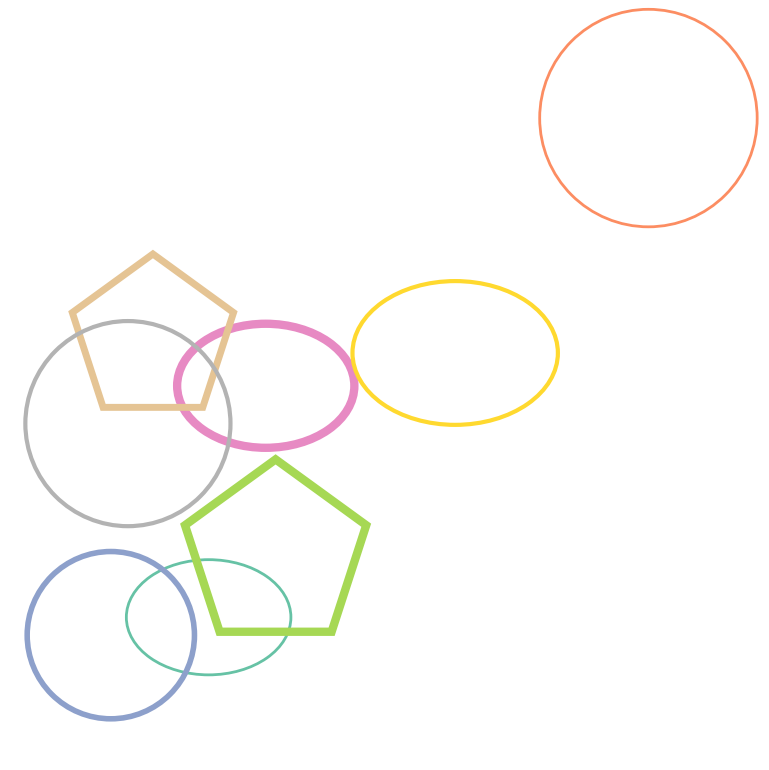[{"shape": "oval", "thickness": 1, "radius": 0.53, "center": [0.271, 0.198]}, {"shape": "circle", "thickness": 1, "radius": 0.71, "center": [0.842, 0.847]}, {"shape": "circle", "thickness": 2, "radius": 0.54, "center": [0.144, 0.175]}, {"shape": "oval", "thickness": 3, "radius": 0.58, "center": [0.345, 0.499]}, {"shape": "pentagon", "thickness": 3, "radius": 0.62, "center": [0.358, 0.28]}, {"shape": "oval", "thickness": 1.5, "radius": 0.67, "center": [0.591, 0.542]}, {"shape": "pentagon", "thickness": 2.5, "radius": 0.55, "center": [0.199, 0.56]}, {"shape": "circle", "thickness": 1.5, "radius": 0.67, "center": [0.166, 0.45]}]